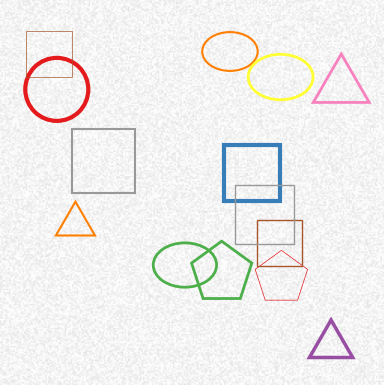[{"shape": "pentagon", "thickness": 0.5, "radius": 0.36, "center": [0.731, 0.278]}, {"shape": "circle", "thickness": 3, "radius": 0.41, "center": [0.148, 0.768]}, {"shape": "square", "thickness": 3, "radius": 0.36, "center": [0.654, 0.551]}, {"shape": "pentagon", "thickness": 2, "radius": 0.41, "center": [0.576, 0.291]}, {"shape": "oval", "thickness": 2, "radius": 0.41, "center": [0.48, 0.312]}, {"shape": "triangle", "thickness": 2.5, "radius": 0.32, "center": [0.86, 0.104]}, {"shape": "triangle", "thickness": 1.5, "radius": 0.29, "center": [0.196, 0.418]}, {"shape": "oval", "thickness": 1.5, "radius": 0.36, "center": [0.597, 0.866]}, {"shape": "oval", "thickness": 2, "radius": 0.42, "center": [0.729, 0.8]}, {"shape": "square", "thickness": 1, "radius": 0.3, "center": [0.727, 0.368]}, {"shape": "square", "thickness": 0.5, "radius": 0.3, "center": [0.128, 0.859]}, {"shape": "triangle", "thickness": 2, "radius": 0.42, "center": [0.886, 0.776]}, {"shape": "square", "thickness": 1, "radius": 0.38, "center": [0.686, 0.442]}, {"shape": "square", "thickness": 1.5, "radius": 0.41, "center": [0.269, 0.581]}]